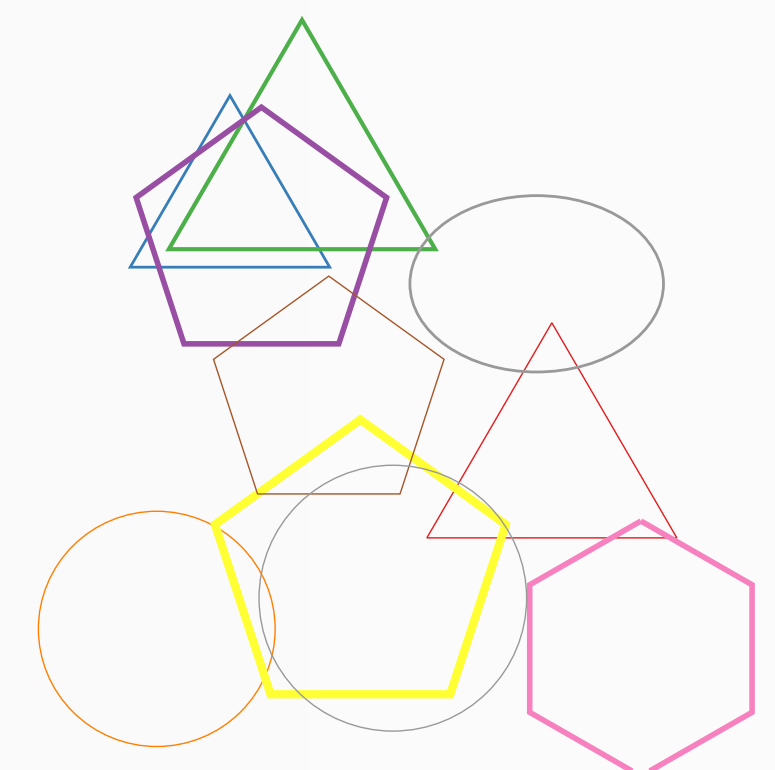[{"shape": "triangle", "thickness": 0.5, "radius": 0.93, "center": [0.712, 0.395]}, {"shape": "triangle", "thickness": 1, "radius": 0.74, "center": [0.297, 0.727]}, {"shape": "triangle", "thickness": 1.5, "radius": 0.99, "center": [0.39, 0.776]}, {"shape": "pentagon", "thickness": 2, "radius": 0.85, "center": [0.337, 0.691]}, {"shape": "circle", "thickness": 0.5, "radius": 0.76, "center": [0.202, 0.183]}, {"shape": "pentagon", "thickness": 3, "radius": 0.99, "center": [0.465, 0.258]}, {"shape": "pentagon", "thickness": 0.5, "radius": 0.78, "center": [0.424, 0.485]}, {"shape": "hexagon", "thickness": 2, "radius": 0.83, "center": [0.827, 0.158]}, {"shape": "oval", "thickness": 1, "radius": 0.82, "center": [0.693, 0.631]}, {"shape": "circle", "thickness": 0.5, "radius": 0.86, "center": [0.507, 0.223]}]